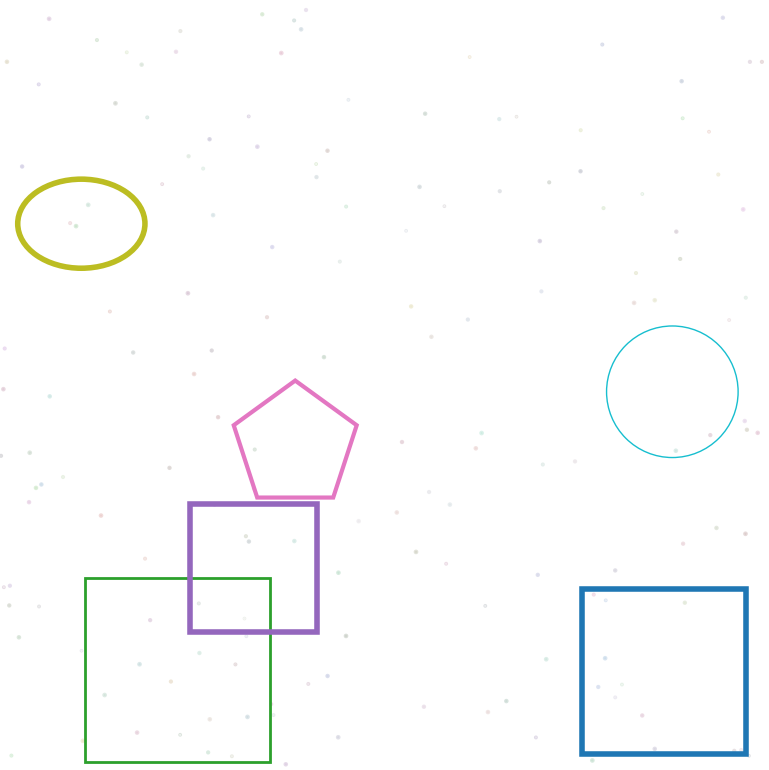[{"shape": "square", "thickness": 2, "radius": 0.53, "center": [0.862, 0.128]}, {"shape": "square", "thickness": 1, "radius": 0.6, "center": [0.231, 0.13]}, {"shape": "square", "thickness": 2, "radius": 0.41, "center": [0.329, 0.262]}, {"shape": "pentagon", "thickness": 1.5, "radius": 0.42, "center": [0.383, 0.422]}, {"shape": "oval", "thickness": 2, "radius": 0.41, "center": [0.106, 0.709]}, {"shape": "circle", "thickness": 0.5, "radius": 0.43, "center": [0.873, 0.491]}]